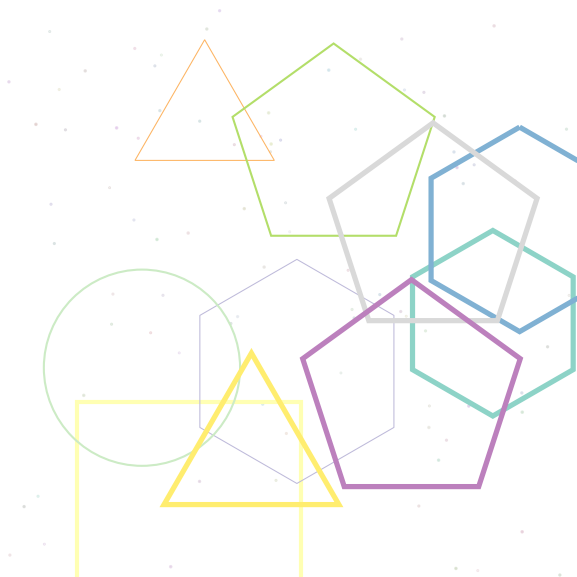[{"shape": "hexagon", "thickness": 2.5, "radius": 0.8, "center": [0.853, 0.439]}, {"shape": "square", "thickness": 2, "radius": 0.97, "center": [0.327, 0.109]}, {"shape": "hexagon", "thickness": 0.5, "radius": 0.97, "center": [0.514, 0.356]}, {"shape": "hexagon", "thickness": 2.5, "radius": 0.89, "center": [0.9, 0.602]}, {"shape": "triangle", "thickness": 0.5, "radius": 0.7, "center": [0.354, 0.791]}, {"shape": "pentagon", "thickness": 1, "radius": 0.92, "center": [0.578, 0.74]}, {"shape": "pentagon", "thickness": 2.5, "radius": 0.95, "center": [0.75, 0.597]}, {"shape": "pentagon", "thickness": 2.5, "radius": 0.99, "center": [0.712, 0.317]}, {"shape": "circle", "thickness": 1, "radius": 0.85, "center": [0.246, 0.362]}, {"shape": "triangle", "thickness": 2.5, "radius": 0.87, "center": [0.435, 0.213]}]